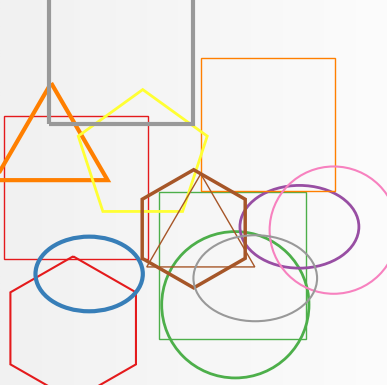[{"shape": "hexagon", "thickness": 1.5, "radius": 0.94, "center": [0.189, 0.147]}, {"shape": "square", "thickness": 1, "radius": 0.93, "center": [0.196, 0.512]}, {"shape": "oval", "thickness": 3, "radius": 0.69, "center": [0.23, 0.288]}, {"shape": "circle", "thickness": 2, "radius": 0.95, "center": [0.607, 0.208]}, {"shape": "square", "thickness": 1, "radius": 0.95, "center": [0.6, 0.311]}, {"shape": "oval", "thickness": 2, "radius": 0.77, "center": [0.773, 0.411]}, {"shape": "square", "thickness": 1, "radius": 0.87, "center": [0.692, 0.677]}, {"shape": "triangle", "thickness": 3, "radius": 0.84, "center": [0.132, 0.616]}, {"shape": "pentagon", "thickness": 2, "radius": 0.87, "center": [0.368, 0.592]}, {"shape": "triangle", "thickness": 1, "radius": 0.81, "center": [0.518, 0.387]}, {"shape": "hexagon", "thickness": 2.5, "radius": 0.77, "center": [0.5, 0.406]}, {"shape": "circle", "thickness": 1.5, "radius": 0.83, "center": [0.861, 0.402]}, {"shape": "square", "thickness": 3, "radius": 0.93, "center": [0.312, 0.863]}, {"shape": "oval", "thickness": 1.5, "radius": 0.8, "center": [0.659, 0.277]}]